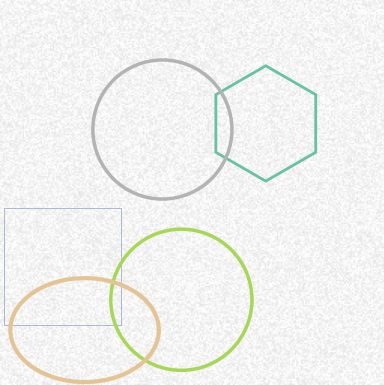[{"shape": "hexagon", "thickness": 2, "radius": 0.75, "center": [0.69, 0.679]}, {"shape": "square", "thickness": 0.5, "radius": 0.76, "center": [0.162, 0.308]}, {"shape": "circle", "thickness": 2.5, "radius": 0.92, "center": [0.471, 0.221]}, {"shape": "oval", "thickness": 3, "radius": 0.96, "center": [0.22, 0.143]}, {"shape": "circle", "thickness": 2.5, "radius": 0.9, "center": [0.422, 0.664]}]